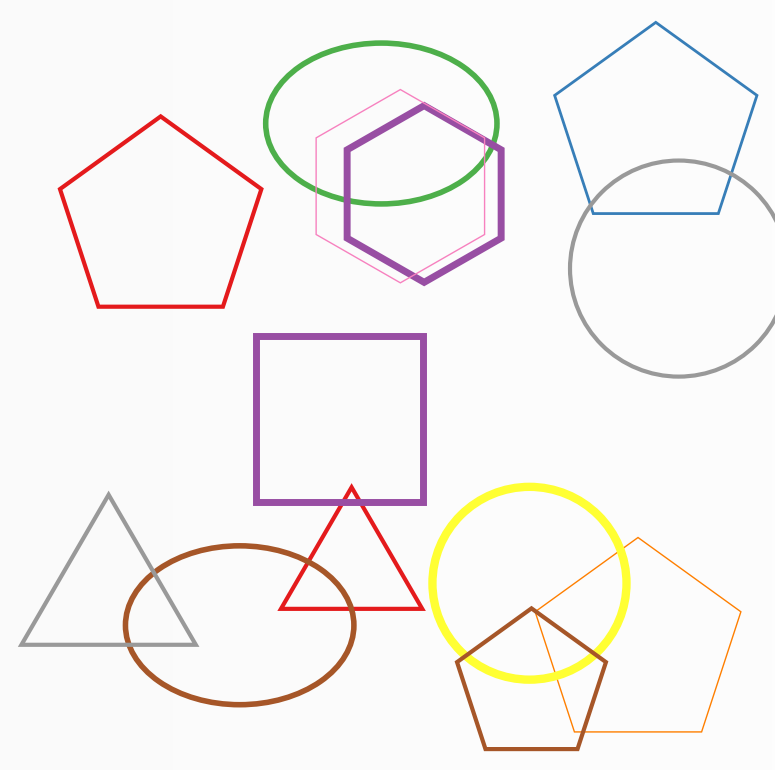[{"shape": "triangle", "thickness": 1.5, "radius": 0.53, "center": [0.454, 0.262]}, {"shape": "pentagon", "thickness": 1.5, "radius": 0.68, "center": [0.207, 0.712]}, {"shape": "pentagon", "thickness": 1, "radius": 0.69, "center": [0.846, 0.834]}, {"shape": "oval", "thickness": 2, "radius": 0.75, "center": [0.492, 0.84]}, {"shape": "square", "thickness": 2.5, "radius": 0.54, "center": [0.438, 0.456]}, {"shape": "hexagon", "thickness": 2.5, "radius": 0.57, "center": [0.547, 0.748]}, {"shape": "pentagon", "thickness": 0.5, "radius": 0.7, "center": [0.823, 0.162]}, {"shape": "circle", "thickness": 3, "radius": 0.63, "center": [0.683, 0.243]}, {"shape": "pentagon", "thickness": 1.5, "radius": 0.51, "center": [0.686, 0.109]}, {"shape": "oval", "thickness": 2, "radius": 0.74, "center": [0.309, 0.188]}, {"shape": "hexagon", "thickness": 0.5, "radius": 0.63, "center": [0.517, 0.758]}, {"shape": "triangle", "thickness": 1.5, "radius": 0.65, "center": [0.14, 0.228]}, {"shape": "circle", "thickness": 1.5, "radius": 0.7, "center": [0.876, 0.651]}]